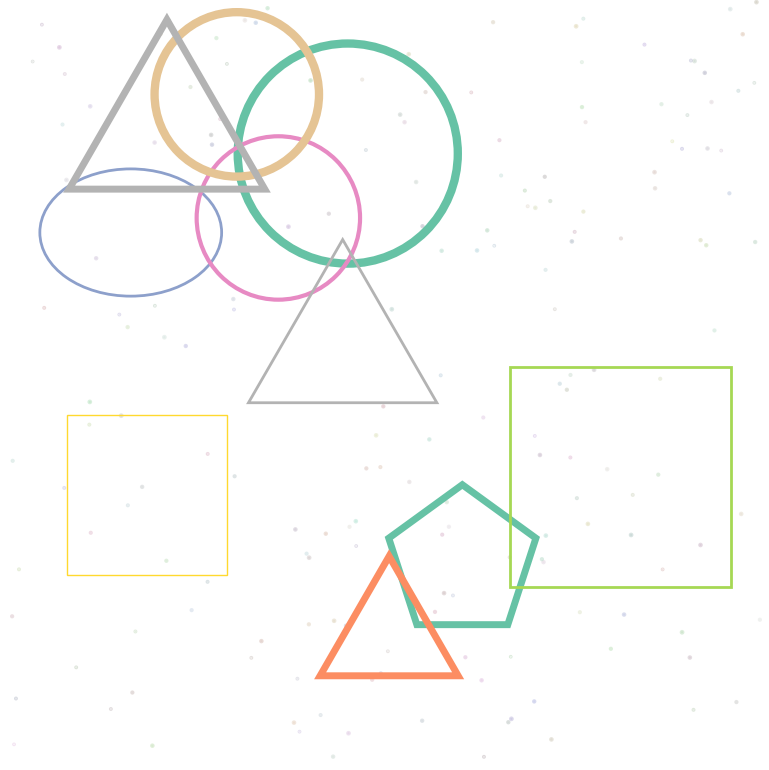[{"shape": "pentagon", "thickness": 2.5, "radius": 0.5, "center": [0.6, 0.27]}, {"shape": "circle", "thickness": 3, "radius": 0.71, "center": [0.452, 0.801]}, {"shape": "triangle", "thickness": 2.5, "radius": 0.52, "center": [0.505, 0.174]}, {"shape": "oval", "thickness": 1, "radius": 0.59, "center": [0.17, 0.698]}, {"shape": "circle", "thickness": 1.5, "radius": 0.53, "center": [0.361, 0.717]}, {"shape": "square", "thickness": 1, "radius": 0.71, "center": [0.806, 0.381]}, {"shape": "square", "thickness": 0.5, "radius": 0.52, "center": [0.191, 0.357]}, {"shape": "circle", "thickness": 3, "radius": 0.53, "center": [0.308, 0.877]}, {"shape": "triangle", "thickness": 2.5, "radius": 0.73, "center": [0.217, 0.828]}, {"shape": "triangle", "thickness": 1, "radius": 0.71, "center": [0.445, 0.548]}]